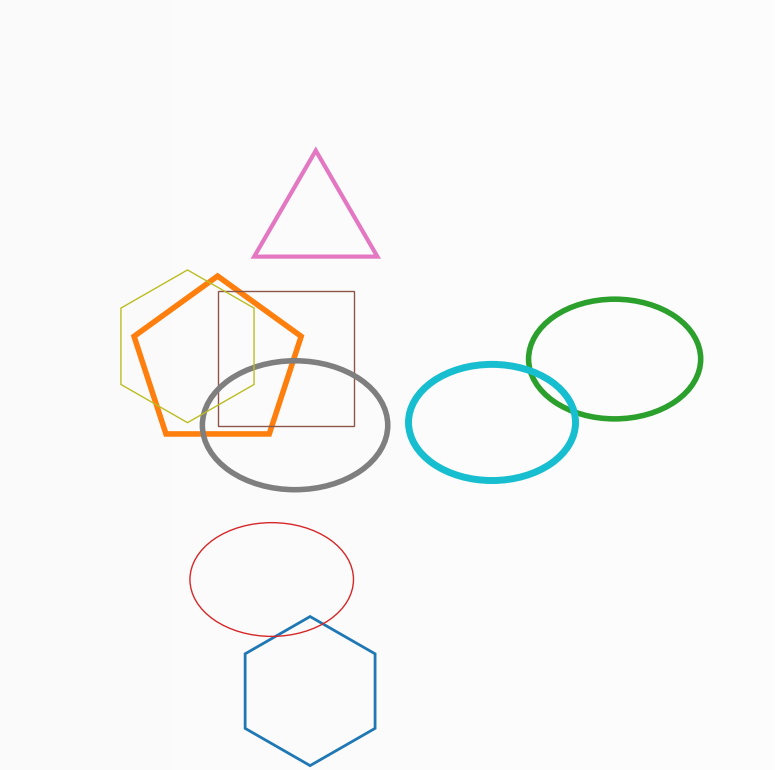[{"shape": "hexagon", "thickness": 1, "radius": 0.48, "center": [0.4, 0.102]}, {"shape": "pentagon", "thickness": 2, "radius": 0.57, "center": [0.281, 0.528]}, {"shape": "oval", "thickness": 2, "radius": 0.56, "center": [0.793, 0.534]}, {"shape": "oval", "thickness": 0.5, "radius": 0.53, "center": [0.351, 0.247]}, {"shape": "square", "thickness": 0.5, "radius": 0.44, "center": [0.37, 0.534]}, {"shape": "triangle", "thickness": 1.5, "radius": 0.46, "center": [0.407, 0.713]}, {"shape": "oval", "thickness": 2, "radius": 0.6, "center": [0.381, 0.448]}, {"shape": "hexagon", "thickness": 0.5, "radius": 0.5, "center": [0.242, 0.55]}, {"shape": "oval", "thickness": 2.5, "radius": 0.54, "center": [0.635, 0.451]}]